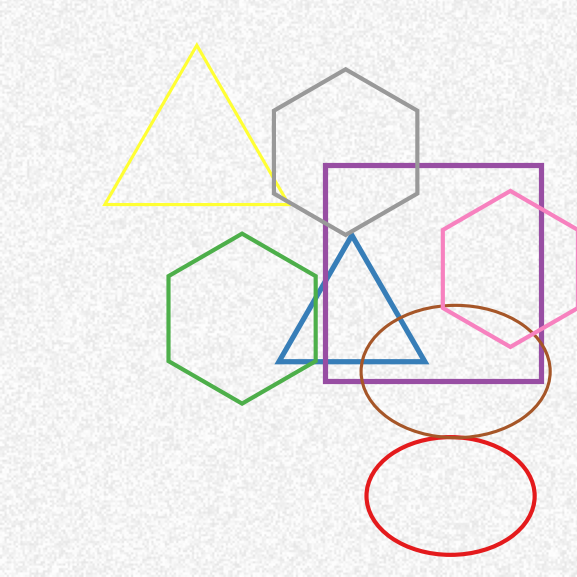[{"shape": "oval", "thickness": 2, "radius": 0.73, "center": [0.78, 0.14]}, {"shape": "triangle", "thickness": 2.5, "radius": 0.73, "center": [0.609, 0.446]}, {"shape": "hexagon", "thickness": 2, "radius": 0.74, "center": [0.419, 0.447]}, {"shape": "square", "thickness": 2.5, "radius": 0.94, "center": [0.749, 0.527]}, {"shape": "triangle", "thickness": 1.5, "radius": 0.92, "center": [0.341, 0.737]}, {"shape": "oval", "thickness": 1.5, "radius": 0.82, "center": [0.789, 0.356]}, {"shape": "hexagon", "thickness": 2, "radius": 0.68, "center": [0.884, 0.533]}, {"shape": "hexagon", "thickness": 2, "radius": 0.72, "center": [0.598, 0.736]}]